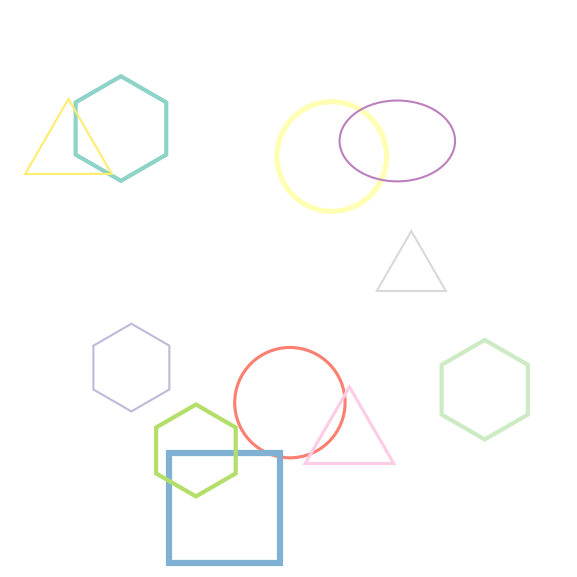[{"shape": "hexagon", "thickness": 2, "radius": 0.45, "center": [0.209, 0.777]}, {"shape": "circle", "thickness": 2.5, "radius": 0.47, "center": [0.574, 0.728]}, {"shape": "hexagon", "thickness": 1, "radius": 0.38, "center": [0.227, 0.363]}, {"shape": "circle", "thickness": 1.5, "radius": 0.48, "center": [0.502, 0.302]}, {"shape": "square", "thickness": 3, "radius": 0.48, "center": [0.389, 0.119]}, {"shape": "hexagon", "thickness": 2, "radius": 0.4, "center": [0.339, 0.219]}, {"shape": "triangle", "thickness": 1.5, "radius": 0.44, "center": [0.605, 0.241]}, {"shape": "triangle", "thickness": 1, "radius": 0.35, "center": [0.712, 0.53]}, {"shape": "oval", "thickness": 1, "radius": 0.5, "center": [0.688, 0.755]}, {"shape": "hexagon", "thickness": 2, "radius": 0.43, "center": [0.839, 0.324]}, {"shape": "triangle", "thickness": 1, "radius": 0.43, "center": [0.119, 0.741]}]